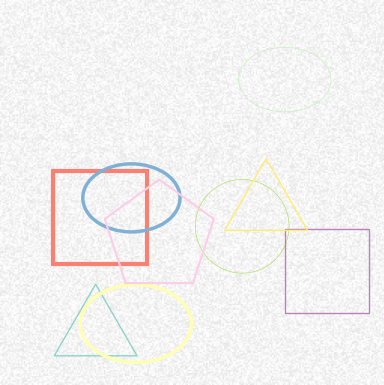[{"shape": "triangle", "thickness": 1, "radius": 0.62, "center": [0.248, 0.138]}, {"shape": "oval", "thickness": 2.5, "radius": 0.72, "center": [0.353, 0.16]}, {"shape": "square", "thickness": 3, "radius": 0.6, "center": [0.26, 0.436]}, {"shape": "oval", "thickness": 2.5, "radius": 0.63, "center": [0.341, 0.486]}, {"shape": "circle", "thickness": 0.5, "radius": 0.61, "center": [0.629, 0.412]}, {"shape": "pentagon", "thickness": 1.5, "radius": 0.74, "center": [0.414, 0.385]}, {"shape": "square", "thickness": 1, "radius": 0.54, "center": [0.849, 0.296]}, {"shape": "oval", "thickness": 0.5, "radius": 0.6, "center": [0.74, 0.793]}, {"shape": "triangle", "thickness": 1, "radius": 0.62, "center": [0.691, 0.464]}]